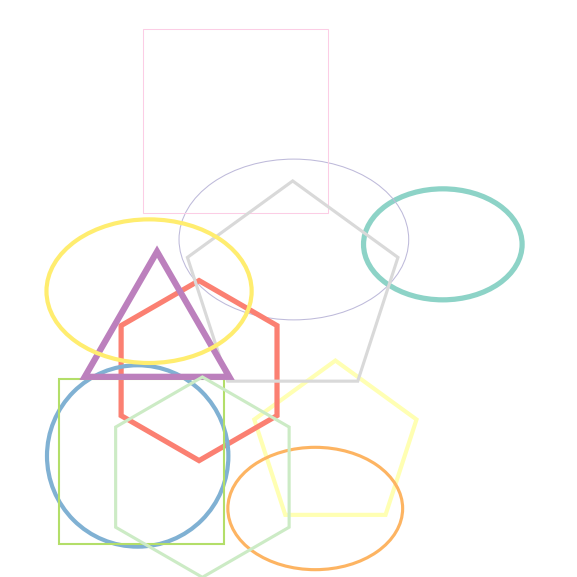[{"shape": "oval", "thickness": 2.5, "radius": 0.69, "center": [0.767, 0.576]}, {"shape": "pentagon", "thickness": 2, "radius": 0.74, "center": [0.581, 0.227]}, {"shape": "oval", "thickness": 0.5, "radius": 0.99, "center": [0.509, 0.584]}, {"shape": "hexagon", "thickness": 2.5, "radius": 0.78, "center": [0.345, 0.357]}, {"shape": "circle", "thickness": 2, "radius": 0.79, "center": [0.238, 0.21]}, {"shape": "oval", "thickness": 1.5, "radius": 0.76, "center": [0.546, 0.119]}, {"shape": "square", "thickness": 1, "radius": 0.71, "center": [0.244, 0.2]}, {"shape": "square", "thickness": 0.5, "radius": 0.8, "center": [0.407, 0.79]}, {"shape": "pentagon", "thickness": 1.5, "radius": 0.96, "center": [0.507, 0.494]}, {"shape": "triangle", "thickness": 3, "radius": 0.72, "center": [0.272, 0.419]}, {"shape": "hexagon", "thickness": 1.5, "radius": 0.87, "center": [0.35, 0.173]}, {"shape": "oval", "thickness": 2, "radius": 0.89, "center": [0.258, 0.495]}]